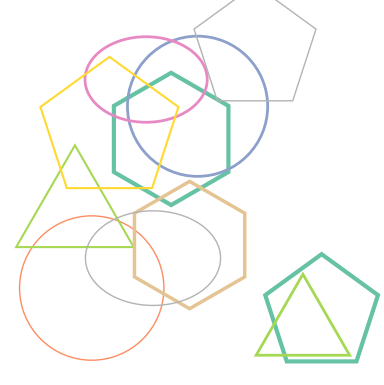[{"shape": "hexagon", "thickness": 3, "radius": 0.86, "center": [0.445, 0.639]}, {"shape": "pentagon", "thickness": 3, "radius": 0.77, "center": [0.835, 0.186]}, {"shape": "circle", "thickness": 1, "radius": 0.94, "center": [0.238, 0.252]}, {"shape": "circle", "thickness": 2, "radius": 0.91, "center": [0.513, 0.724]}, {"shape": "oval", "thickness": 2, "radius": 0.79, "center": [0.379, 0.794]}, {"shape": "triangle", "thickness": 1.5, "radius": 0.88, "center": [0.195, 0.446]}, {"shape": "triangle", "thickness": 2, "radius": 0.7, "center": [0.787, 0.147]}, {"shape": "pentagon", "thickness": 1.5, "radius": 0.94, "center": [0.284, 0.664]}, {"shape": "hexagon", "thickness": 2.5, "radius": 0.83, "center": [0.492, 0.363]}, {"shape": "pentagon", "thickness": 1, "radius": 0.83, "center": [0.662, 0.873]}, {"shape": "oval", "thickness": 1, "radius": 0.88, "center": [0.397, 0.33]}]